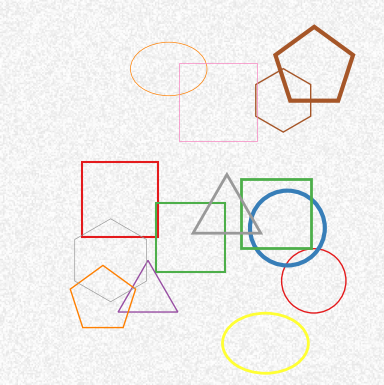[{"shape": "square", "thickness": 1.5, "radius": 0.49, "center": [0.311, 0.482]}, {"shape": "circle", "thickness": 1, "radius": 0.42, "center": [0.815, 0.271]}, {"shape": "circle", "thickness": 3, "radius": 0.49, "center": [0.747, 0.408]}, {"shape": "square", "thickness": 1.5, "radius": 0.45, "center": [0.494, 0.383]}, {"shape": "square", "thickness": 2, "radius": 0.45, "center": [0.717, 0.446]}, {"shape": "triangle", "thickness": 1, "radius": 0.45, "center": [0.384, 0.234]}, {"shape": "oval", "thickness": 0.5, "radius": 0.5, "center": [0.438, 0.821]}, {"shape": "pentagon", "thickness": 1, "radius": 0.45, "center": [0.267, 0.221]}, {"shape": "oval", "thickness": 2, "radius": 0.56, "center": [0.689, 0.108]}, {"shape": "pentagon", "thickness": 3, "radius": 0.53, "center": [0.816, 0.824]}, {"shape": "hexagon", "thickness": 1, "radius": 0.41, "center": [0.736, 0.739]}, {"shape": "square", "thickness": 0.5, "radius": 0.51, "center": [0.567, 0.735]}, {"shape": "triangle", "thickness": 2, "radius": 0.51, "center": [0.589, 0.445]}, {"shape": "hexagon", "thickness": 0.5, "radius": 0.54, "center": [0.287, 0.324]}]